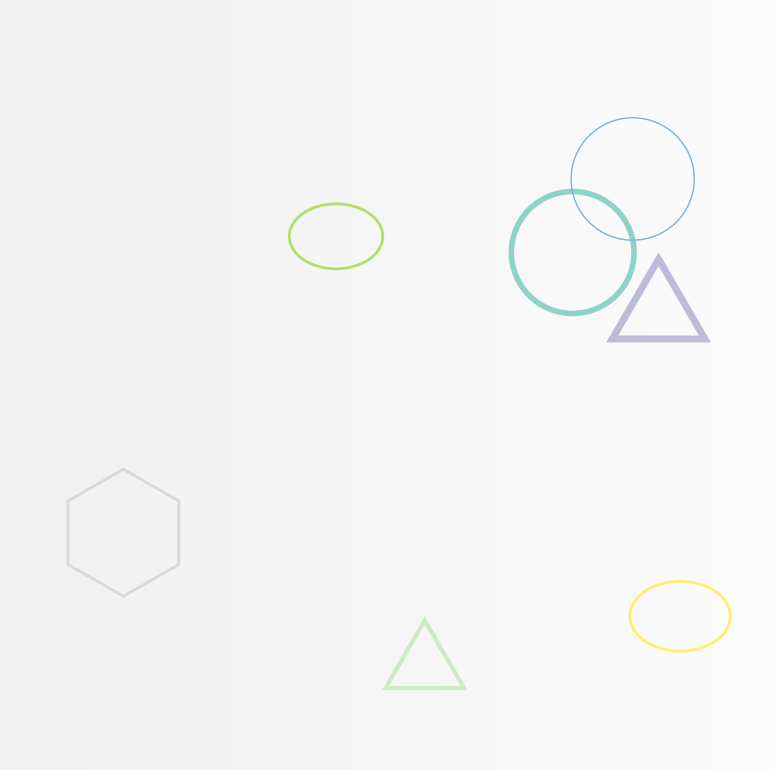[{"shape": "circle", "thickness": 2, "radius": 0.4, "center": [0.739, 0.672]}, {"shape": "triangle", "thickness": 2.5, "radius": 0.35, "center": [0.85, 0.594]}, {"shape": "circle", "thickness": 0.5, "radius": 0.4, "center": [0.816, 0.768]}, {"shape": "oval", "thickness": 1, "radius": 0.3, "center": [0.434, 0.693]}, {"shape": "hexagon", "thickness": 1, "radius": 0.41, "center": [0.159, 0.308]}, {"shape": "triangle", "thickness": 1.5, "radius": 0.29, "center": [0.548, 0.136]}, {"shape": "oval", "thickness": 1, "radius": 0.32, "center": [0.878, 0.2]}]